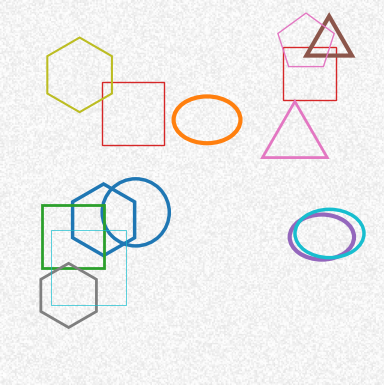[{"shape": "circle", "thickness": 2.5, "radius": 0.44, "center": [0.353, 0.448]}, {"shape": "hexagon", "thickness": 2.5, "radius": 0.47, "center": [0.269, 0.429]}, {"shape": "oval", "thickness": 3, "radius": 0.43, "center": [0.538, 0.689]}, {"shape": "square", "thickness": 2, "radius": 0.4, "center": [0.19, 0.386]}, {"shape": "square", "thickness": 1, "radius": 0.34, "center": [0.804, 0.809]}, {"shape": "square", "thickness": 1, "radius": 0.4, "center": [0.346, 0.705]}, {"shape": "oval", "thickness": 3, "radius": 0.42, "center": [0.836, 0.384]}, {"shape": "triangle", "thickness": 3, "radius": 0.34, "center": [0.855, 0.89]}, {"shape": "pentagon", "thickness": 1, "radius": 0.38, "center": [0.795, 0.889]}, {"shape": "triangle", "thickness": 2, "radius": 0.49, "center": [0.766, 0.639]}, {"shape": "hexagon", "thickness": 2, "radius": 0.42, "center": [0.178, 0.233]}, {"shape": "hexagon", "thickness": 1.5, "radius": 0.48, "center": [0.207, 0.806]}, {"shape": "oval", "thickness": 2.5, "radius": 0.45, "center": [0.856, 0.394]}, {"shape": "square", "thickness": 0.5, "radius": 0.49, "center": [0.229, 0.305]}]